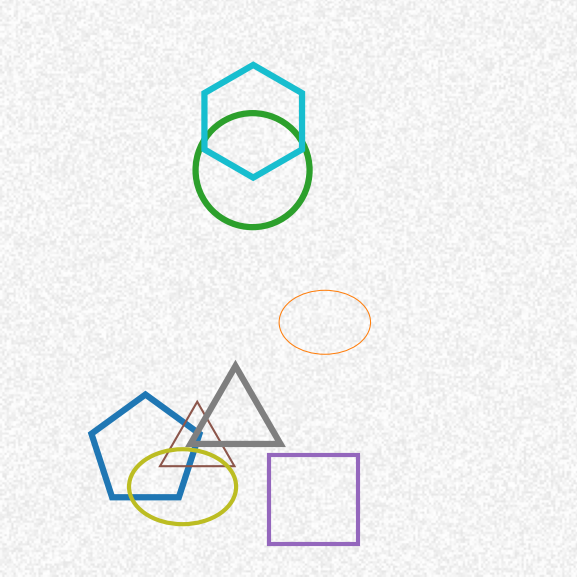[{"shape": "pentagon", "thickness": 3, "radius": 0.49, "center": [0.252, 0.218]}, {"shape": "oval", "thickness": 0.5, "radius": 0.4, "center": [0.562, 0.441]}, {"shape": "circle", "thickness": 3, "radius": 0.49, "center": [0.437, 0.705]}, {"shape": "square", "thickness": 2, "radius": 0.38, "center": [0.543, 0.135]}, {"shape": "triangle", "thickness": 1, "radius": 0.37, "center": [0.342, 0.229]}, {"shape": "triangle", "thickness": 3, "radius": 0.45, "center": [0.408, 0.275]}, {"shape": "oval", "thickness": 2, "radius": 0.46, "center": [0.316, 0.156]}, {"shape": "hexagon", "thickness": 3, "radius": 0.49, "center": [0.439, 0.789]}]